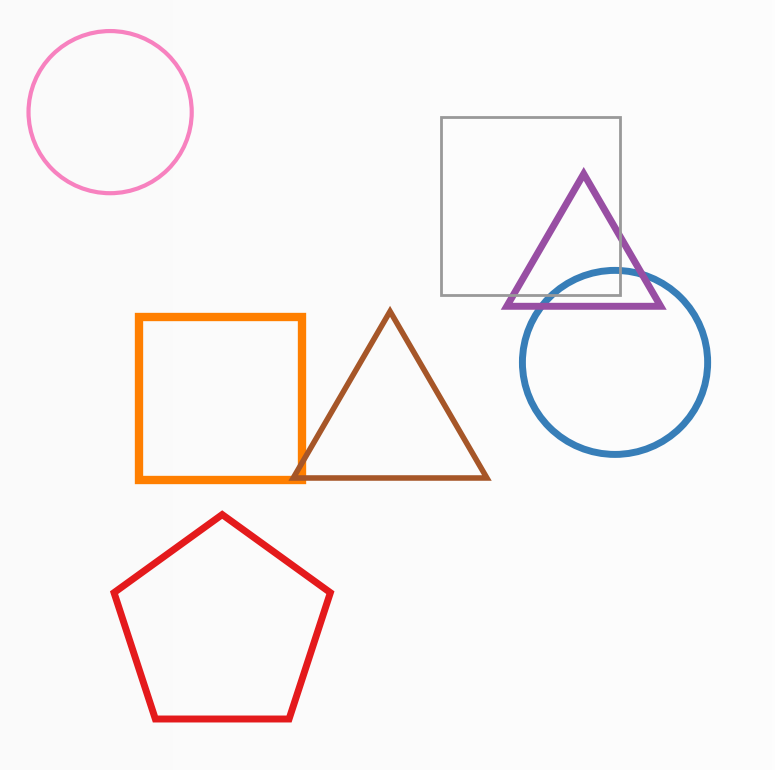[{"shape": "pentagon", "thickness": 2.5, "radius": 0.73, "center": [0.287, 0.185]}, {"shape": "circle", "thickness": 2.5, "radius": 0.6, "center": [0.794, 0.529]}, {"shape": "triangle", "thickness": 2.5, "radius": 0.57, "center": [0.753, 0.66]}, {"shape": "square", "thickness": 3, "radius": 0.53, "center": [0.285, 0.482]}, {"shape": "triangle", "thickness": 2, "radius": 0.72, "center": [0.503, 0.451]}, {"shape": "circle", "thickness": 1.5, "radius": 0.53, "center": [0.142, 0.854]}, {"shape": "square", "thickness": 1, "radius": 0.58, "center": [0.685, 0.732]}]